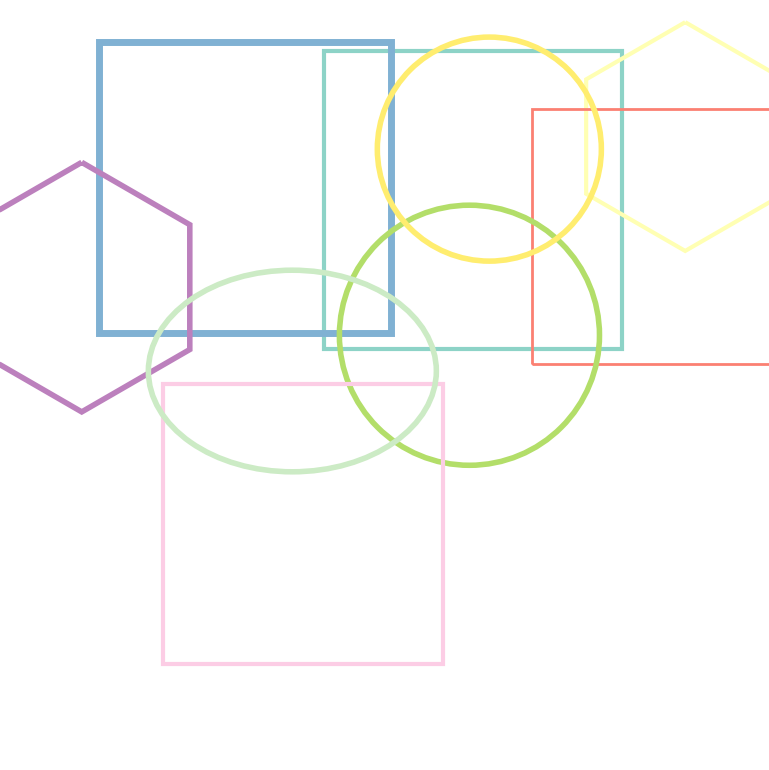[{"shape": "square", "thickness": 1.5, "radius": 0.97, "center": [0.614, 0.741]}, {"shape": "hexagon", "thickness": 1.5, "radius": 0.74, "center": [0.89, 0.823]}, {"shape": "square", "thickness": 1, "radius": 0.83, "center": [0.856, 0.693]}, {"shape": "square", "thickness": 2.5, "radius": 0.95, "center": [0.318, 0.757]}, {"shape": "circle", "thickness": 2, "radius": 0.84, "center": [0.61, 0.565]}, {"shape": "square", "thickness": 1.5, "radius": 0.91, "center": [0.394, 0.319]}, {"shape": "hexagon", "thickness": 2, "radius": 0.81, "center": [0.106, 0.627]}, {"shape": "oval", "thickness": 2, "radius": 0.94, "center": [0.38, 0.518]}, {"shape": "circle", "thickness": 2, "radius": 0.73, "center": [0.636, 0.806]}]